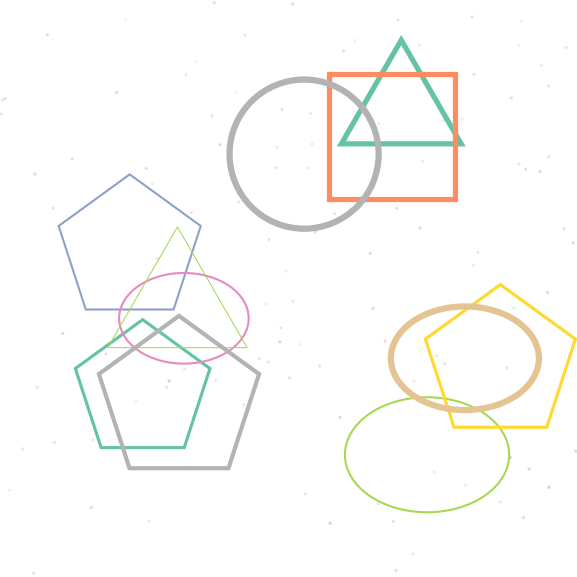[{"shape": "triangle", "thickness": 2.5, "radius": 0.6, "center": [0.695, 0.81]}, {"shape": "pentagon", "thickness": 1.5, "radius": 0.61, "center": [0.247, 0.323]}, {"shape": "square", "thickness": 2.5, "radius": 0.54, "center": [0.679, 0.763]}, {"shape": "pentagon", "thickness": 1, "radius": 0.65, "center": [0.225, 0.568]}, {"shape": "oval", "thickness": 1, "radius": 0.56, "center": [0.318, 0.448]}, {"shape": "triangle", "thickness": 0.5, "radius": 0.7, "center": [0.307, 0.467]}, {"shape": "oval", "thickness": 1, "radius": 0.71, "center": [0.74, 0.212]}, {"shape": "pentagon", "thickness": 1.5, "radius": 0.68, "center": [0.866, 0.37]}, {"shape": "oval", "thickness": 3, "radius": 0.64, "center": [0.805, 0.379]}, {"shape": "circle", "thickness": 3, "radius": 0.65, "center": [0.527, 0.732]}, {"shape": "pentagon", "thickness": 2, "radius": 0.73, "center": [0.31, 0.306]}]